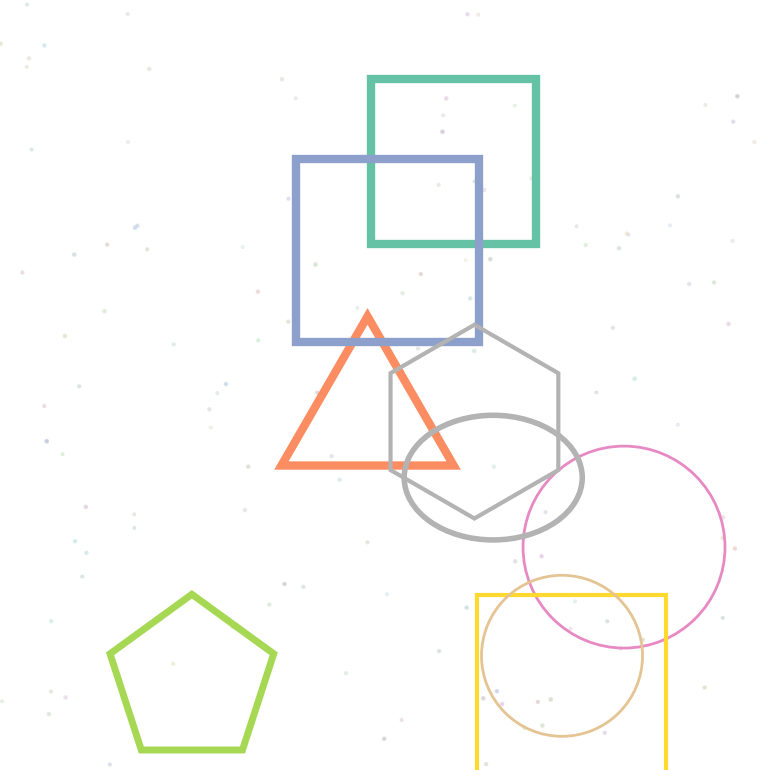[{"shape": "square", "thickness": 3, "radius": 0.53, "center": [0.589, 0.791]}, {"shape": "triangle", "thickness": 3, "radius": 0.65, "center": [0.477, 0.46]}, {"shape": "square", "thickness": 3, "radius": 0.6, "center": [0.503, 0.675]}, {"shape": "circle", "thickness": 1, "radius": 0.66, "center": [0.81, 0.29]}, {"shape": "pentagon", "thickness": 2.5, "radius": 0.56, "center": [0.249, 0.116]}, {"shape": "square", "thickness": 1.5, "radius": 0.61, "center": [0.742, 0.105]}, {"shape": "circle", "thickness": 1, "radius": 0.52, "center": [0.73, 0.148]}, {"shape": "hexagon", "thickness": 1.5, "radius": 0.63, "center": [0.616, 0.452]}, {"shape": "oval", "thickness": 2, "radius": 0.58, "center": [0.641, 0.38]}]